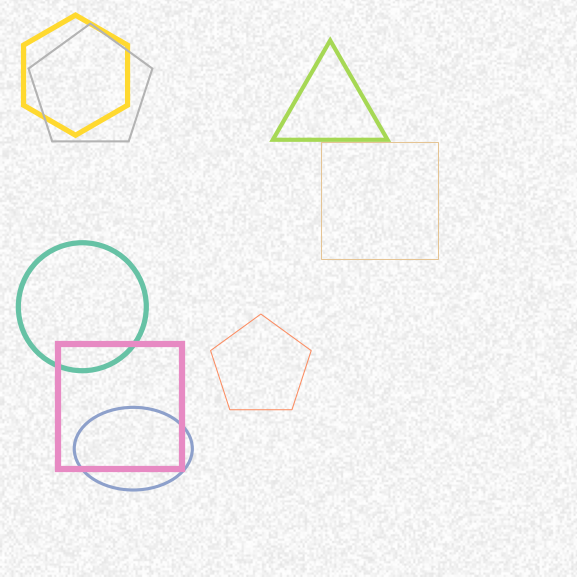[{"shape": "circle", "thickness": 2.5, "radius": 0.55, "center": [0.143, 0.468]}, {"shape": "pentagon", "thickness": 0.5, "radius": 0.46, "center": [0.452, 0.364]}, {"shape": "oval", "thickness": 1.5, "radius": 0.51, "center": [0.231, 0.222]}, {"shape": "square", "thickness": 3, "radius": 0.54, "center": [0.208, 0.295]}, {"shape": "triangle", "thickness": 2, "radius": 0.57, "center": [0.572, 0.814]}, {"shape": "hexagon", "thickness": 2.5, "radius": 0.52, "center": [0.131, 0.869]}, {"shape": "square", "thickness": 0.5, "radius": 0.5, "center": [0.657, 0.652]}, {"shape": "pentagon", "thickness": 1, "radius": 0.56, "center": [0.157, 0.846]}]